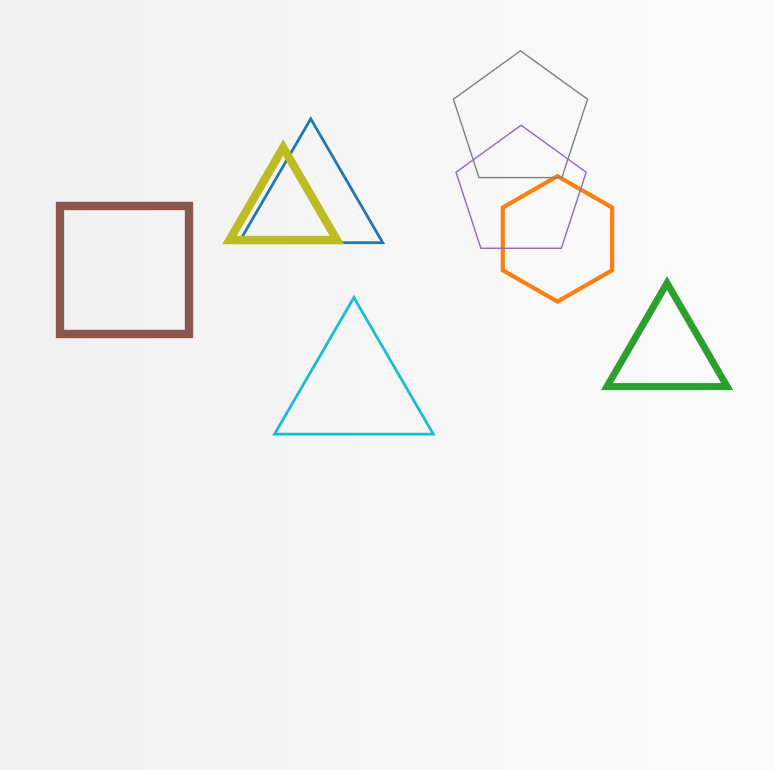[{"shape": "triangle", "thickness": 1, "radius": 0.54, "center": [0.401, 0.738]}, {"shape": "hexagon", "thickness": 1.5, "radius": 0.41, "center": [0.719, 0.69]}, {"shape": "triangle", "thickness": 2.5, "radius": 0.45, "center": [0.861, 0.543]}, {"shape": "pentagon", "thickness": 0.5, "radius": 0.44, "center": [0.672, 0.749]}, {"shape": "square", "thickness": 3, "radius": 0.42, "center": [0.16, 0.649]}, {"shape": "pentagon", "thickness": 0.5, "radius": 0.45, "center": [0.672, 0.843]}, {"shape": "triangle", "thickness": 3, "radius": 0.4, "center": [0.365, 0.728]}, {"shape": "triangle", "thickness": 1, "radius": 0.59, "center": [0.457, 0.495]}]